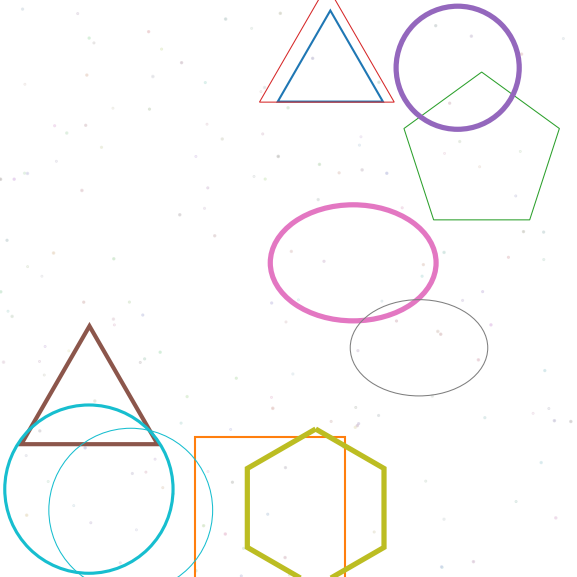[{"shape": "triangle", "thickness": 1, "radius": 0.53, "center": [0.572, 0.876]}, {"shape": "square", "thickness": 1, "radius": 0.65, "center": [0.468, 0.113]}, {"shape": "pentagon", "thickness": 0.5, "radius": 0.71, "center": [0.834, 0.733]}, {"shape": "triangle", "thickness": 0.5, "radius": 0.67, "center": [0.566, 0.89]}, {"shape": "circle", "thickness": 2.5, "radius": 0.53, "center": [0.792, 0.882]}, {"shape": "triangle", "thickness": 2, "radius": 0.68, "center": [0.155, 0.298]}, {"shape": "oval", "thickness": 2.5, "radius": 0.72, "center": [0.612, 0.544]}, {"shape": "oval", "thickness": 0.5, "radius": 0.6, "center": [0.726, 0.397]}, {"shape": "hexagon", "thickness": 2.5, "radius": 0.68, "center": [0.547, 0.12]}, {"shape": "circle", "thickness": 0.5, "radius": 0.71, "center": [0.226, 0.116]}, {"shape": "circle", "thickness": 1.5, "radius": 0.73, "center": [0.154, 0.152]}]